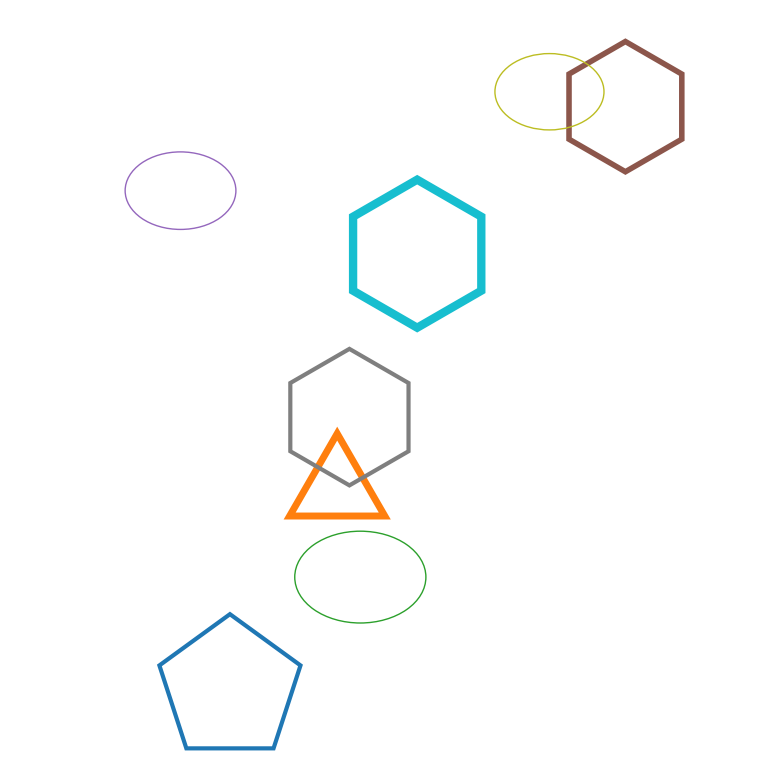[{"shape": "pentagon", "thickness": 1.5, "radius": 0.48, "center": [0.299, 0.106]}, {"shape": "triangle", "thickness": 2.5, "radius": 0.36, "center": [0.438, 0.366]}, {"shape": "oval", "thickness": 0.5, "radius": 0.43, "center": [0.468, 0.251]}, {"shape": "oval", "thickness": 0.5, "radius": 0.36, "center": [0.234, 0.752]}, {"shape": "hexagon", "thickness": 2, "radius": 0.42, "center": [0.812, 0.862]}, {"shape": "hexagon", "thickness": 1.5, "radius": 0.44, "center": [0.454, 0.458]}, {"shape": "oval", "thickness": 0.5, "radius": 0.35, "center": [0.714, 0.881]}, {"shape": "hexagon", "thickness": 3, "radius": 0.48, "center": [0.542, 0.671]}]